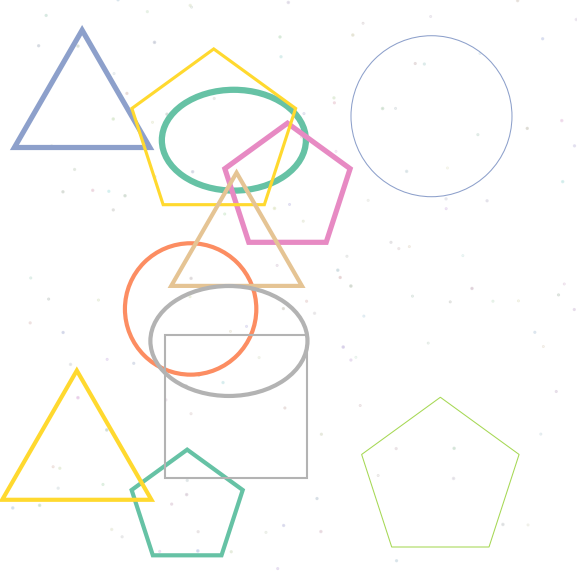[{"shape": "oval", "thickness": 3, "radius": 0.62, "center": [0.405, 0.756]}, {"shape": "pentagon", "thickness": 2, "radius": 0.51, "center": [0.324, 0.119]}, {"shape": "circle", "thickness": 2, "radius": 0.57, "center": [0.33, 0.464]}, {"shape": "circle", "thickness": 0.5, "radius": 0.7, "center": [0.747, 0.798]}, {"shape": "triangle", "thickness": 2.5, "radius": 0.68, "center": [0.142, 0.811]}, {"shape": "pentagon", "thickness": 2.5, "radius": 0.57, "center": [0.498, 0.672]}, {"shape": "pentagon", "thickness": 0.5, "radius": 0.72, "center": [0.763, 0.168]}, {"shape": "triangle", "thickness": 2, "radius": 0.75, "center": [0.133, 0.208]}, {"shape": "pentagon", "thickness": 1.5, "radius": 0.75, "center": [0.37, 0.765]}, {"shape": "triangle", "thickness": 2, "radius": 0.65, "center": [0.41, 0.569]}, {"shape": "oval", "thickness": 2, "radius": 0.68, "center": [0.396, 0.409]}, {"shape": "square", "thickness": 1, "radius": 0.62, "center": [0.408, 0.295]}]